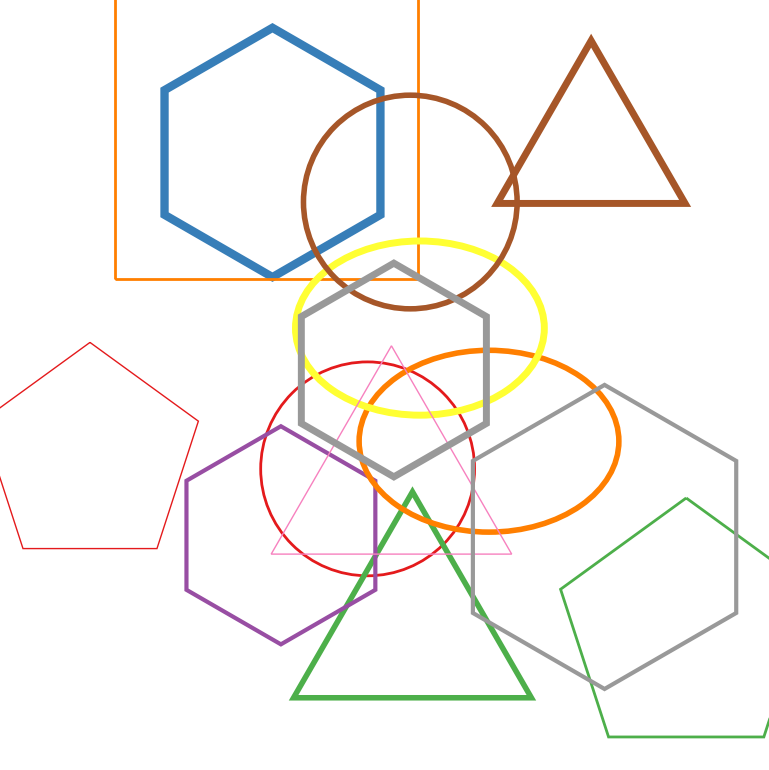[{"shape": "pentagon", "thickness": 0.5, "radius": 0.74, "center": [0.117, 0.407]}, {"shape": "circle", "thickness": 1, "radius": 0.69, "center": [0.477, 0.391]}, {"shape": "hexagon", "thickness": 3, "radius": 0.81, "center": [0.354, 0.802]}, {"shape": "triangle", "thickness": 2, "radius": 0.89, "center": [0.536, 0.183]}, {"shape": "pentagon", "thickness": 1, "radius": 0.86, "center": [0.891, 0.182]}, {"shape": "hexagon", "thickness": 1.5, "radius": 0.71, "center": [0.365, 0.305]}, {"shape": "square", "thickness": 1, "radius": 0.98, "center": [0.346, 0.835]}, {"shape": "oval", "thickness": 2, "radius": 0.84, "center": [0.635, 0.427]}, {"shape": "oval", "thickness": 2.5, "radius": 0.81, "center": [0.545, 0.574]}, {"shape": "circle", "thickness": 2, "radius": 0.69, "center": [0.533, 0.738]}, {"shape": "triangle", "thickness": 2.5, "radius": 0.7, "center": [0.768, 0.806]}, {"shape": "triangle", "thickness": 0.5, "radius": 0.9, "center": [0.508, 0.371]}, {"shape": "hexagon", "thickness": 1.5, "radius": 0.99, "center": [0.785, 0.303]}, {"shape": "hexagon", "thickness": 2.5, "radius": 0.69, "center": [0.512, 0.519]}]